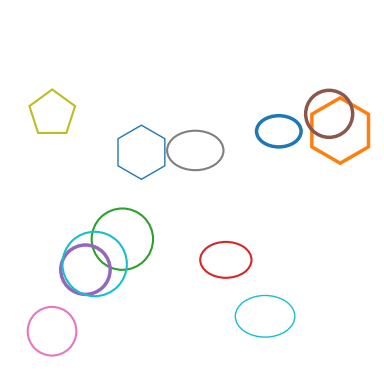[{"shape": "oval", "thickness": 2.5, "radius": 0.29, "center": [0.724, 0.659]}, {"shape": "hexagon", "thickness": 1, "radius": 0.35, "center": [0.367, 0.605]}, {"shape": "hexagon", "thickness": 2.5, "radius": 0.42, "center": [0.884, 0.661]}, {"shape": "circle", "thickness": 1.5, "radius": 0.4, "center": [0.318, 0.379]}, {"shape": "oval", "thickness": 1.5, "radius": 0.33, "center": [0.587, 0.325]}, {"shape": "circle", "thickness": 2.5, "radius": 0.32, "center": [0.222, 0.299]}, {"shape": "circle", "thickness": 2.5, "radius": 0.31, "center": [0.855, 0.704]}, {"shape": "circle", "thickness": 1.5, "radius": 0.32, "center": [0.135, 0.14]}, {"shape": "oval", "thickness": 1.5, "radius": 0.37, "center": [0.507, 0.609]}, {"shape": "pentagon", "thickness": 1.5, "radius": 0.31, "center": [0.136, 0.705]}, {"shape": "circle", "thickness": 1.5, "radius": 0.42, "center": [0.246, 0.314]}, {"shape": "oval", "thickness": 1, "radius": 0.39, "center": [0.689, 0.178]}]